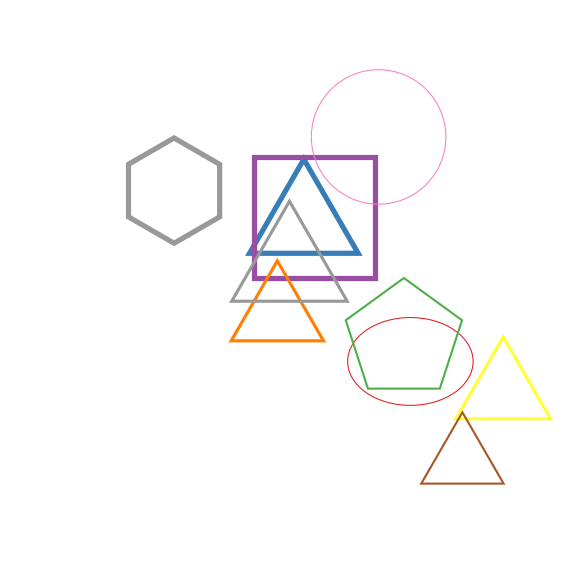[{"shape": "oval", "thickness": 0.5, "radius": 0.54, "center": [0.711, 0.373]}, {"shape": "triangle", "thickness": 2.5, "radius": 0.54, "center": [0.526, 0.615]}, {"shape": "pentagon", "thickness": 1, "radius": 0.53, "center": [0.699, 0.412]}, {"shape": "square", "thickness": 2.5, "radius": 0.52, "center": [0.544, 0.623]}, {"shape": "triangle", "thickness": 1.5, "radius": 0.46, "center": [0.48, 0.455]}, {"shape": "triangle", "thickness": 1.5, "radius": 0.47, "center": [0.871, 0.321]}, {"shape": "triangle", "thickness": 1, "radius": 0.41, "center": [0.801, 0.203]}, {"shape": "circle", "thickness": 0.5, "radius": 0.58, "center": [0.656, 0.762]}, {"shape": "hexagon", "thickness": 2.5, "radius": 0.46, "center": [0.301, 0.669]}, {"shape": "triangle", "thickness": 1.5, "radius": 0.58, "center": [0.501, 0.535]}]